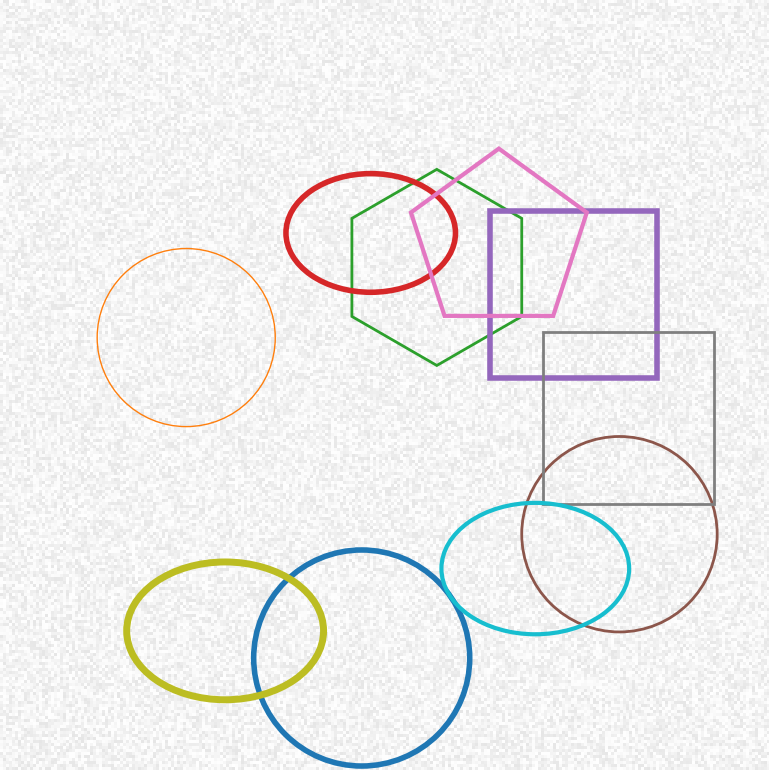[{"shape": "circle", "thickness": 2, "radius": 0.7, "center": [0.47, 0.145]}, {"shape": "circle", "thickness": 0.5, "radius": 0.58, "center": [0.242, 0.562]}, {"shape": "hexagon", "thickness": 1, "radius": 0.64, "center": [0.567, 0.653]}, {"shape": "oval", "thickness": 2, "radius": 0.55, "center": [0.481, 0.697]}, {"shape": "square", "thickness": 2, "radius": 0.54, "center": [0.745, 0.618]}, {"shape": "circle", "thickness": 1, "radius": 0.63, "center": [0.804, 0.306]}, {"shape": "pentagon", "thickness": 1.5, "radius": 0.6, "center": [0.648, 0.687]}, {"shape": "square", "thickness": 1, "radius": 0.56, "center": [0.816, 0.457]}, {"shape": "oval", "thickness": 2.5, "radius": 0.64, "center": [0.292, 0.181]}, {"shape": "oval", "thickness": 1.5, "radius": 0.61, "center": [0.695, 0.262]}]